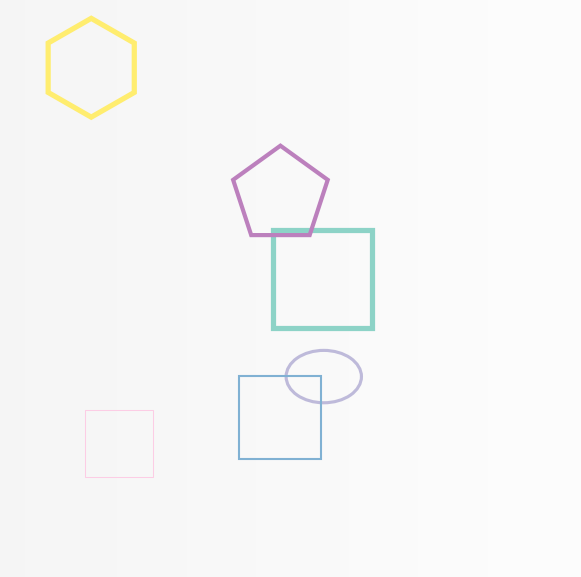[{"shape": "square", "thickness": 2.5, "radius": 0.42, "center": [0.555, 0.516]}, {"shape": "oval", "thickness": 1.5, "radius": 0.32, "center": [0.557, 0.347]}, {"shape": "square", "thickness": 1, "radius": 0.36, "center": [0.481, 0.276]}, {"shape": "square", "thickness": 0.5, "radius": 0.29, "center": [0.205, 0.231]}, {"shape": "pentagon", "thickness": 2, "radius": 0.43, "center": [0.482, 0.661]}, {"shape": "hexagon", "thickness": 2.5, "radius": 0.43, "center": [0.157, 0.882]}]